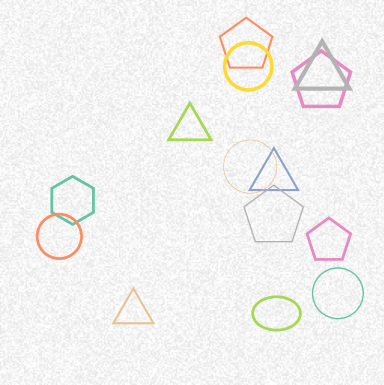[{"shape": "circle", "thickness": 1, "radius": 0.33, "center": [0.878, 0.238]}, {"shape": "hexagon", "thickness": 2, "radius": 0.31, "center": [0.189, 0.48]}, {"shape": "pentagon", "thickness": 1.5, "radius": 0.36, "center": [0.639, 0.882]}, {"shape": "circle", "thickness": 2, "radius": 0.29, "center": [0.154, 0.386]}, {"shape": "triangle", "thickness": 1.5, "radius": 0.36, "center": [0.711, 0.543]}, {"shape": "pentagon", "thickness": 2.5, "radius": 0.4, "center": [0.835, 0.788]}, {"shape": "pentagon", "thickness": 2, "radius": 0.3, "center": [0.854, 0.374]}, {"shape": "triangle", "thickness": 2, "radius": 0.32, "center": [0.493, 0.669]}, {"shape": "oval", "thickness": 2, "radius": 0.31, "center": [0.718, 0.186]}, {"shape": "circle", "thickness": 2.5, "radius": 0.31, "center": [0.645, 0.828]}, {"shape": "circle", "thickness": 0.5, "radius": 0.35, "center": [0.65, 0.567]}, {"shape": "triangle", "thickness": 1.5, "radius": 0.3, "center": [0.347, 0.19]}, {"shape": "pentagon", "thickness": 1, "radius": 0.41, "center": [0.711, 0.438]}, {"shape": "triangle", "thickness": 3, "radius": 0.41, "center": [0.837, 0.811]}]